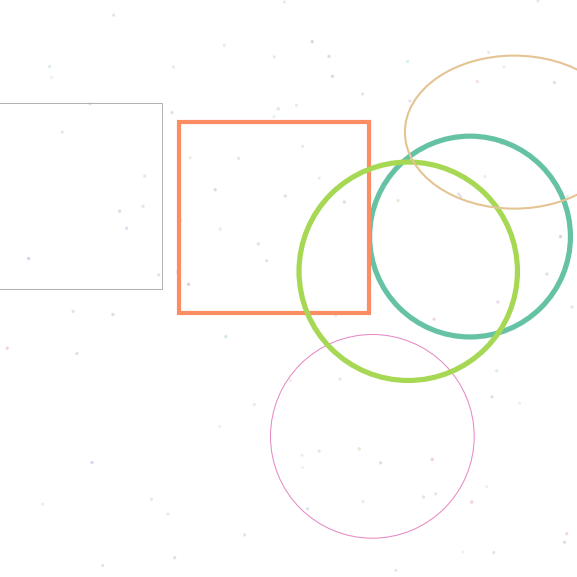[{"shape": "circle", "thickness": 2.5, "radius": 0.87, "center": [0.814, 0.59]}, {"shape": "square", "thickness": 2, "radius": 0.83, "center": [0.475, 0.623]}, {"shape": "circle", "thickness": 0.5, "radius": 0.88, "center": [0.645, 0.244]}, {"shape": "circle", "thickness": 2.5, "radius": 0.95, "center": [0.707, 0.529]}, {"shape": "oval", "thickness": 1, "radius": 0.95, "center": [0.89, 0.77]}, {"shape": "square", "thickness": 0.5, "radius": 0.81, "center": [0.12, 0.659]}]